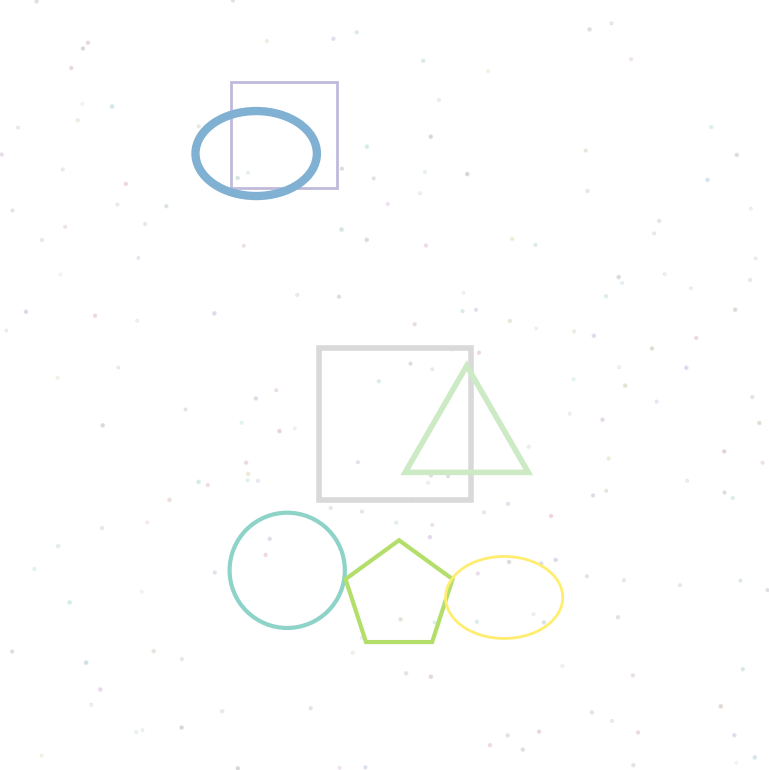[{"shape": "circle", "thickness": 1.5, "radius": 0.37, "center": [0.373, 0.259]}, {"shape": "square", "thickness": 1, "radius": 0.35, "center": [0.369, 0.825]}, {"shape": "oval", "thickness": 3, "radius": 0.39, "center": [0.333, 0.801]}, {"shape": "pentagon", "thickness": 1.5, "radius": 0.37, "center": [0.518, 0.225]}, {"shape": "square", "thickness": 2, "radius": 0.49, "center": [0.514, 0.449]}, {"shape": "triangle", "thickness": 2, "radius": 0.46, "center": [0.606, 0.433]}, {"shape": "oval", "thickness": 1, "radius": 0.38, "center": [0.655, 0.224]}]